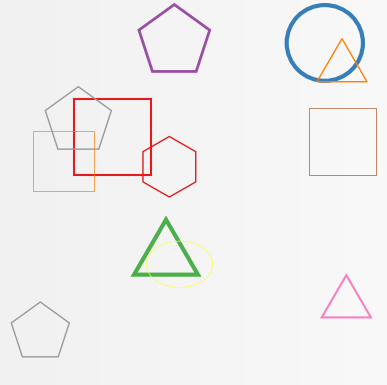[{"shape": "square", "thickness": 1.5, "radius": 0.49, "center": [0.29, 0.644]}, {"shape": "hexagon", "thickness": 1, "radius": 0.39, "center": [0.437, 0.567]}, {"shape": "circle", "thickness": 3, "radius": 0.49, "center": [0.838, 0.888]}, {"shape": "triangle", "thickness": 3, "radius": 0.48, "center": [0.428, 0.334]}, {"shape": "pentagon", "thickness": 2, "radius": 0.48, "center": [0.45, 0.892]}, {"shape": "triangle", "thickness": 1, "radius": 0.37, "center": [0.883, 0.825]}, {"shape": "square", "thickness": 0.5, "radius": 0.39, "center": [0.164, 0.582]}, {"shape": "oval", "thickness": 0.5, "radius": 0.43, "center": [0.463, 0.314]}, {"shape": "square", "thickness": 0.5, "radius": 0.43, "center": [0.883, 0.633]}, {"shape": "triangle", "thickness": 1.5, "radius": 0.37, "center": [0.894, 0.212]}, {"shape": "pentagon", "thickness": 1, "radius": 0.39, "center": [0.104, 0.137]}, {"shape": "pentagon", "thickness": 1, "radius": 0.45, "center": [0.202, 0.685]}]